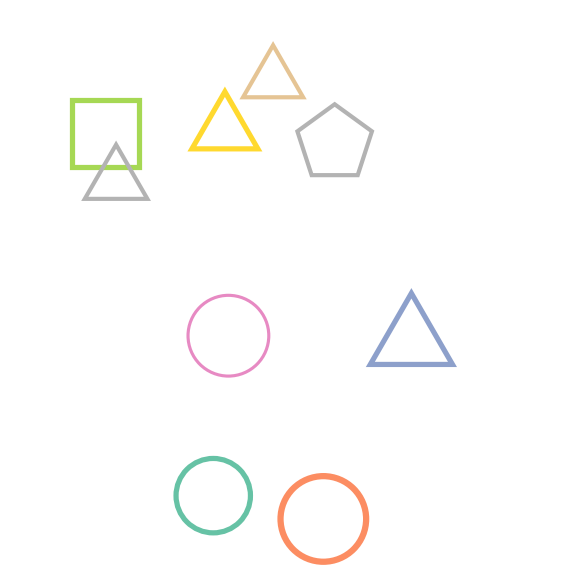[{"shape": "circle", "thickness": 2.5, "radius": 0.32, "center": [0.369, 0.141]}, {"shape": "circle", "thickness": 3, "radius": 0.37, "center": [0.56, 0.101]}, {"shape": "triangle", "thickness": 2.5, "radius": 0.41, "center": [0.712, 0.409]}, {"shape": "circle", "thickness": 1.5, "radius": 0.35, "center": [0.396, 0.418]}, {"shape": "square", "thickness": 2.5, "radius": 0.29, "center": [0.182, 0.768]}, {"shape": "triangle", "thickness": 2.5, "radius": 0.33, "center": [0.389, 0.774]}, {"shape": "triangle", "thickness": 2, "radius": 0.3, "center": [0.473, 0.861]}, {"shape": "pentagon", "thickness": 2, "radius": 0.34, "center": [0.58, 0.751]}, {"shape": "triangle", "thickness": 2, "radius": 0.31, "center": [0.201, 0.686]}]